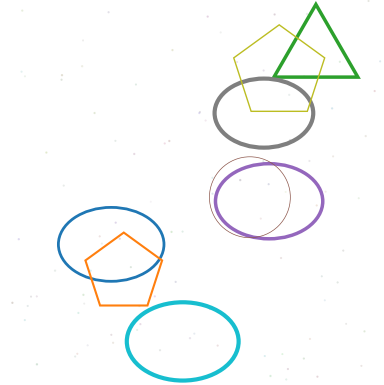[{"shape": "oval", "thickness": 2, "radius": 0.69, "center": [0.289, 0.365]}, {"shape": "pentagon", "thickness": 1.5, "radius": 0.52, "center": [0.321, 0.291]}, {"shape": "triangle", "thickness": 2.5, "radius": 0.63, "center": [0.821, 0.863]}, {"shape": "oval", "thickness": 2.5, "radius": 0.7, "center": [0.699, 0.477]}, {"shape": "circle", "thickness": 0.5, "radius": 0.53, "center": [0.649, 0.488]}, {"shape": "oval", "thickness": 3, "radius": 0.64, "center": [0.685, 0.706]}, {"shape": "pentagon", "thickness": 1, "radius": 0.62, "center": [0.725, 0.811]}, {"shape": "oval", "thickness": 3, "radius": 0.73, "center": [0.475, 0.113]}]